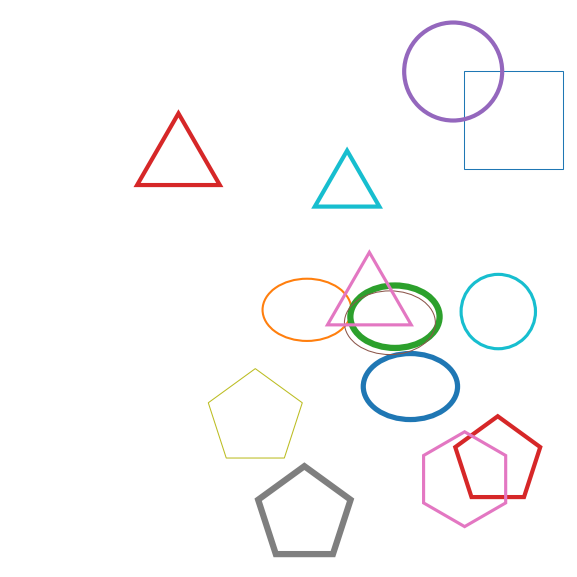[{"shape": "oval", "thickness": 2.5, "radius": 0.41, "center": [0.711, 0.33]}, {"shape": "square", "thickness": 0.5, "radius": 0.43, "center": [0.889, 0.791]}, {"shape": "oval", "thickness": 1, "radius": 0.38, "center": [0.532, 0.463]}, {"shape": "oval", "thickness": 3, "radius": 0.39, "center": [0.684, 0.451]}, {"shape": "pentagon", "thickness": 2, "radius": 0.39, "center": [0.862, 0.201]}, {"shape": "triangle", "thickness": 2, "radius": 0.41, "center": [0.309, 0.72]}, {"shape": "circle", "thickness": 2, "radius": 0.42, "center": [0.785, 0.875]}, {"shape": "oval", "thickness": 0.5, "radius": 0.39, "center": [0.675, 0.44]}, {"shape": "hexagon", "thickness": 1.5, "radius": 0.41, "center": [0.805, 0.169]}, {"shape": "triangle", "thickness": 1.5, "radius": 0.42, "center": [0.64, 0.478]}, {"shape": "pentagon", "thickness": 3, "radius": 0.42, "center": [0.527, 0.108]}, {"shape": "pentagon", "thickness": 0.5, "radius": 0.43, "center": [0.442, 0.275]}, {"shape": "circle", "thickness": 1.5, "radius": 0.32, "center": [0.863, 0.46]}, {"shape": "triangle", "thickness": 2, "radius": 0.32, "center": [0.601, 0.674]}]